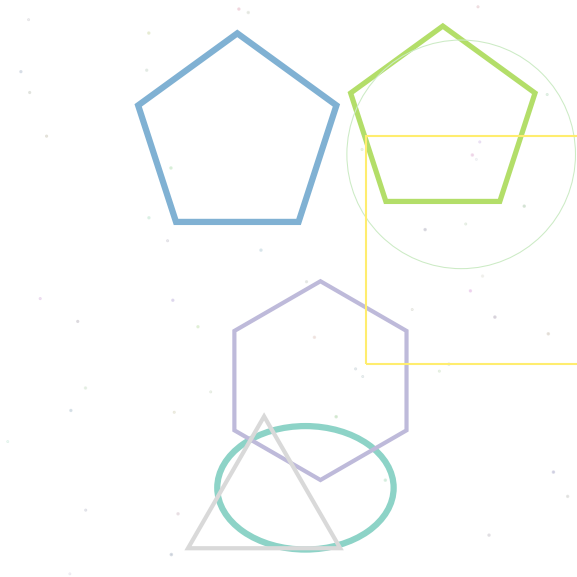[{"shape": "oval", "thickness": 3, "radius": 0.76, "center": [0.529, 0.154]}, {"shape": "hexagon", "thickness": 2, "radius": 0.86, "center": [0.555, 0.34]}, {"shape": "pentagon", "thickness": 3, "radius": 0.9, "center": [0.411, 0.761]}, {"shape": "pentagon", "thickness": 2.5, "radius": 0.84, "center": [0.767, 0.786]}, {"shape": "triangle", "thickness": 2, "radius": 0.76, "center": [0.457, 0.126]}, {"shape": "circle", "thickness": 0.5, "radius": 0.99, "center": [0.799, 0.732]}, {"shape": "square", "thickness": 1, "radius": 0.99, "center": [0.831, 0.566]}]